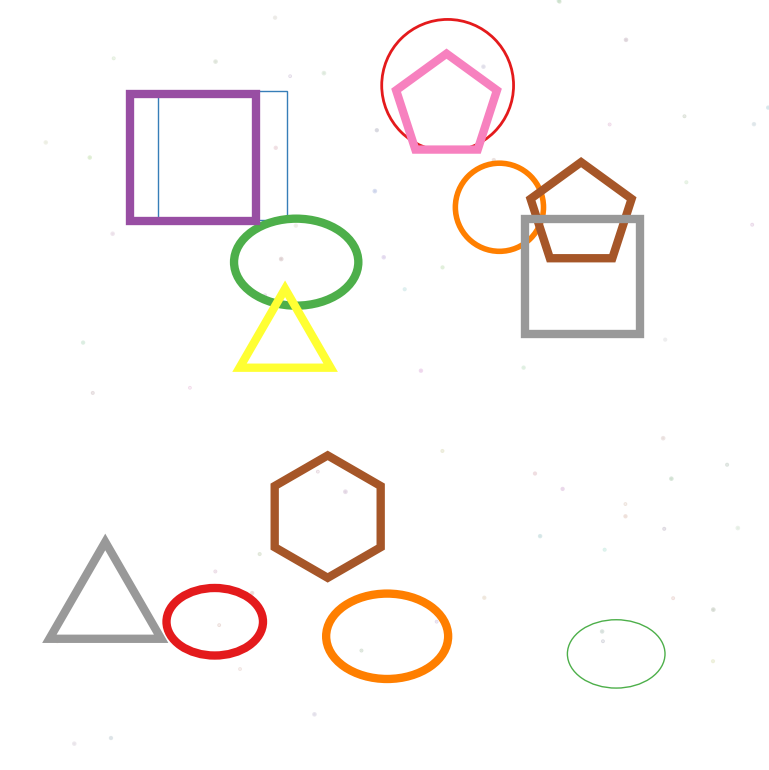[{"shape": "oval", "thickness": 3, "radius": 0.31, "center": [0.279, 0.193]}, {"shape": "circle", "thickness": 1, "radius": 0.43, "center": [0.581, 0.889]}, {"shape": "square", "thickness": 0.5, "radius": 0.42, "center": [0.288, 0.798]}, {"shape": "oval", "thickness": 3, "radius": 0.4, "center": [0.385, 0.66]}, {"shape": "oval", "thickness": 0.5, "radius": 0.32, "center": [0.8, 0.151]}, {"shape": "square", "thickness": 3, "radius": 0.41, "center": [0.251, 0.796]}, {"shape": "circle", "thickness": 2, "radius": 0.29, "center": [0.649, 0.731]}, {"shape": "oval", "thickness": 3, "radius": 0.4, "center": [0.503, 0.174]}, {"shape": "triangle", "thickness": 3, "radius": 0.34, "center": [0.37, 0.557]}, {"shape": "pentagon", "thickness": 3, "radius": 0.34, "center": [0.755, 0.72]}, {"shape": "hexagon", "thickness": 3, "radius": 0.4, "center": [0.426, 0.329]}, {"shape": "pentagon", "thickness": 3, "radius": 0.34, "center": [0.58, 0.861]}, {"shape": "square", "thickness": 3, "radius": 0.37, "center": [0.756, 0.641]}, {"shape": "triangle", "thickness": 3, "radius": 0.42, "center": [0.137, 0.212]}]